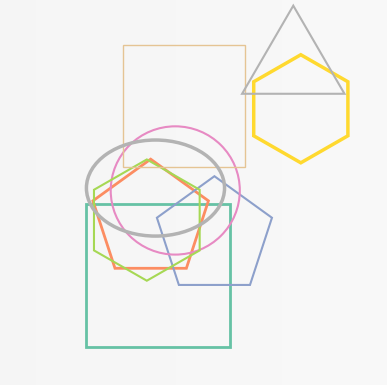[{"shape": "square", "thickness": 2, "radius": 0.93, "center": [0.407, 0.284]}, {"shape": "pentagon", "thickness": 2, "radius": 0.78, "center": [0.389, 0.43]}, {"shape": "pentagon", "thickness": 1.5, "radius": 0.78, "center": [0.553, 0.386]}, {"shape": "circle", "thickness": 1.5, "radius": 0.83, "center": [0.452, 0.505]}, {"shape": "hexagon", "thickness": 1.5, "radius": 0.79, "center": [0.379, 0.428]}, {"shape": "hexagon", "thickness": 2.5, "radius": 0.7, "center": [0.776, 0.717]}, {"shape": "square", "thickness": 1, "radius": 0.79, "center": [0.475, 0.725]}, {"shape": "oval", "thickness": 2.5, "radius": 0.89, "center": [0.401, 0.512]}, {"shape": "triangle", "thickness": 1.5, "radius": 0.76, "center": [0.757, 0.833]}]